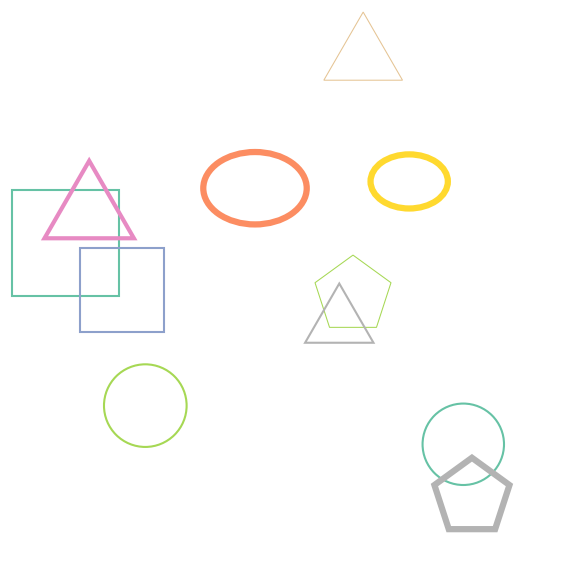[{"shape": "circle", "thickness": 1, "radius": 0.35, "center": [0.802, 0.23]}, {"shape": "square", "thickness": 1, "radius": 0.46, "center": [0.113, 0.579]}, {"shape": "oval", "thickness": 3, "radius": 0.45, "center": [0.442, 0.673]}, {"shape": "square", "thickness": 1, "radius": 0.36, "center": [0.211, 0.497]}, {"shape": "triangle", "thickness": 2, "radius": 0.45, "center": [0.154, 0.631]}, {"shape": "circle", "thickness": 1, "radius": 0.36, "center": [0.252, 0.297]}, {"shape": "pentagon", "thickness": 0.5, "radius": 0.35, "center": [0.611, 0.488]}, {"shape": "oval", "thickness": 3, "radius": 0.33, "center": [0.709, 0.685]}, {"shape": "triangle", "thickness": 0.5, "radius": 0.39, "center": [0.629, 0.9]}, {"shape": "pentagon", "thickness": 3, "radius": 0.34, "center": [0.817, 0.138]}, {"shape": "triangle", "thickness": 1, "radius": 0.34, "center": [0.587, 0.44]}]